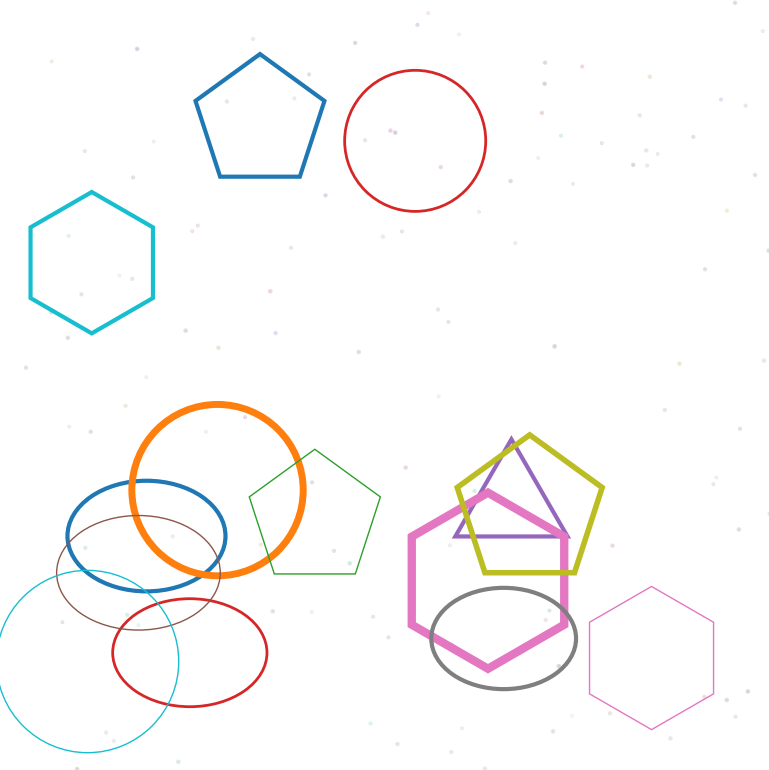[{"shape": "oval", "thickness": 1.5, "radius": 0.51, "center": [0.19, 0.304]}, {"shape": "pentagon", "thickness": 1.5, "radius": 0.44, "center": [0.338, 0.842]}, {"shape": "circle", "thickness": 2.5, "radius": 0.56, "center": [0.283, 0.363]}, {"shape": "pentagon", "thickness": 0.5, "radius": 0.45, "center": [0.409, 0.327]}, {"shape": "circle", "thickness": 1, "radius": 0.46, "center": [0.539, 0.817]}, {"shape": "oval", "thickness": 1, "radius": 0.5, "center": [0.247, 0.152]}, {"shape": "triangle", "thickness": 1.5, "radius": 0.42, "center": [0.664, 0.345]}, {"shape": "oval", "thickness": 0.5, "radius": 0.53, "center": [0.18, 0.256]}, {"shape": "hexagon", "thickness": 3, "radius": 0.57, "center": [0.634, 0.246]}, {"shape": "hexagon", "thickness": 0.5, "radius": 0.46, "center": [0.846, 0.145]}, {"shape": "oval", "thickness": 1.5, "radius": 0.47, "center": [0.654, 0.171]}, {"shape": "pentagon", "thickness": 2, "radius": 0.49, "center": [0.688, 0.336]}, {"shape": "hexagon", "thickness": 1.5, "radius": 0.46, "center": [0.119, 0.659]}, {"shape": "circle", "thickness": 0.5, "radius": 0.59, "center": [0.114, 0.141]}]